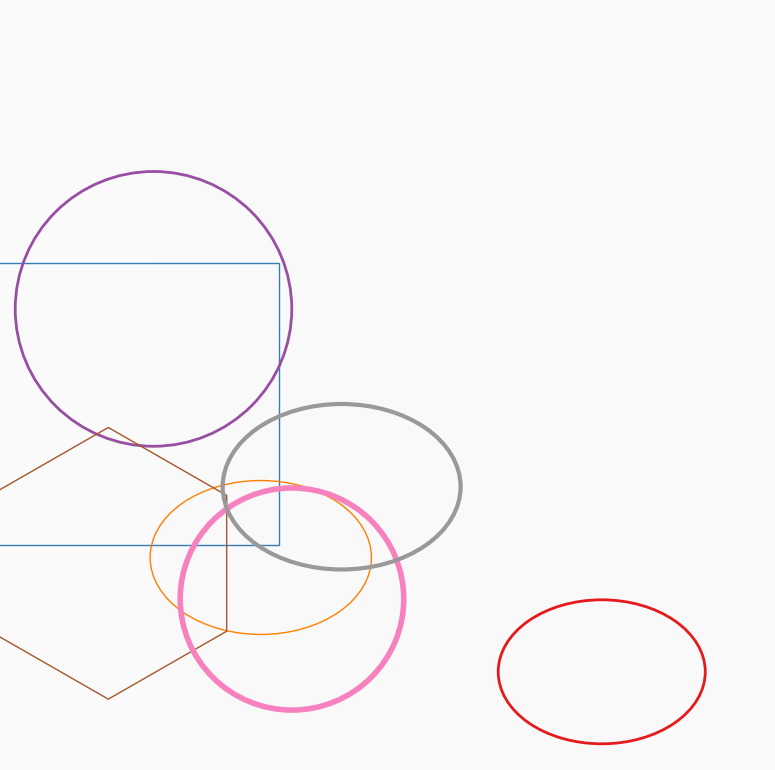[{"shape": "oval", "thickness": 1, "radius": 0.67, "center": [0.776, 0.128]}, {"shape": "square", "thickness": 0.5, "radius": 0.92, "center": [0.176, 0.476]}, {"shape": "circle", "thickness": 1, "radius": 0.89, "center": [0.198, 0.599]}, {"shape": "oval", "thickness": 0.5, "radius": 0.71, "center": [0.337, 0.276]}, {"shape": "hexagon", "thickness": 0.5, "radius": 0.88, "center": [0.14, 0.268]}, {"shape": "circle", "thickness": 2, "radius": 0.72, "center": [0.377, 0.222]}, {"shape": "oval", "thickness": 1.5, "radius": 0.77, "center": [0.441, 0.368]}]